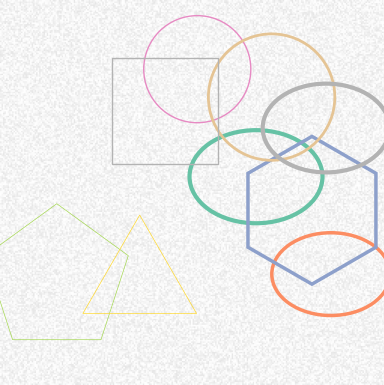[{"shape": "oval", "thickness": 3, "radius": 0.86, "center": [0.665, 0.541]}, {"shape": "oval", "thickness": 2.5, "radius": 0.77, "center": [0.86, 0.288]}, {"shape": "hexagon", "thickness": 2.5, "radius": 0.96, "center": [0.81, 0.454]}, {"shape": "circle", "thickness": 1, "radius": 0.7, "center": [0.512, 0.82]}, {"shape": "pentagon", "thickness": 0.5, "radius": 0.98, "center": [0.148, 0.276]}, {"shape": "triangle", "thickness": 0.5, "radius": 0.85, "center": [0.363, 0.271]}, {"shape": "circle", "thickness": 2, "radius": 0.82, "center": [0.705, 0.748]}, {"shape": "square", "thickness": 1, "radius": 0.69, "center": [0.429, 0.711]}, {"shape": "oval", "thickness": 3, "radius": 0.82, "center": [0.847, 0.667]}]